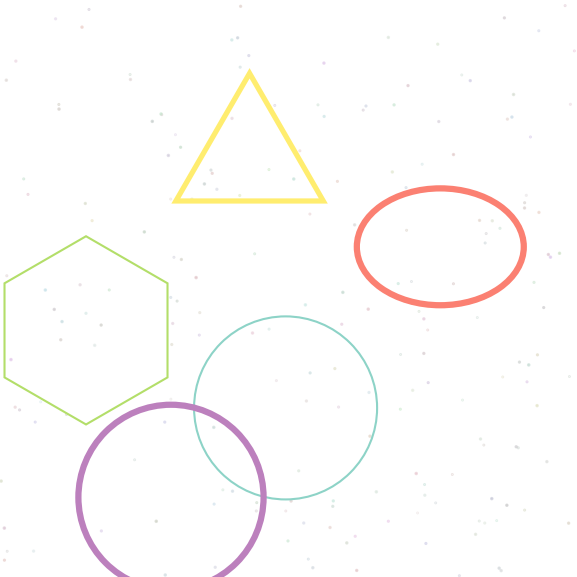[{"shape": "circle", "thickness": 1, "radius": 0.79, "center": [0.495, 0.293]}, {"shape": "oval", "thickness": 3, "radius": 0.72, "center": [0.762, 0.572]}, {"shape": "hexagon", "thickness": 1, "radius": 0.81, "center": [0.149, 0.427]}, {"shape": "circle", "thickness": 3, "radius": 0.8, "center": [0.296, 0.138]}, {"shape": "triangle", "thickness": 2.5, "radius": 0.74, "center": [0.432, 0.725]}]